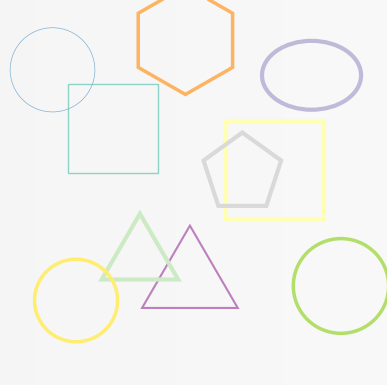[{"shape": "square", "thickness": 1, "radius": 0.58, "center": [0.292, 0.666]}, {"shape": "square", "thickness": 3, "radius": 0.64, "center": [0.709, 0.558]}, {"shape": "oval", "thickness": 3, "radius": 0.64, "center": [0.804, 0.804]}, {"shape": "circle", "thickness": 0.5, "radius": 0.55, "center": [0.136, 0.819]}, {"shape": "hexagon", "thickness": 2.5, "radius": 0.7, "center": [0.478, 0.895]}, {"shape": "circle", "thickness": 2.5, "radius": 0.62, "center": [0.88, 0.257]}, {"shape": "pentagon", "thickness": 3, "radius": 0.53, "center": [0.625, 0.55]}, {"shape": "triangle", "thickness": 1.5, "radius": 0.71, "center": [0.49, 0.271]}, {"shape": "triangle", "thickness": 3, "radius": 0.57, "center": [0.361, 0.331]}, {"shape": "circle", "thickness": 2.5, "radius": 0.54, "center": [0.196, 0.22]}]